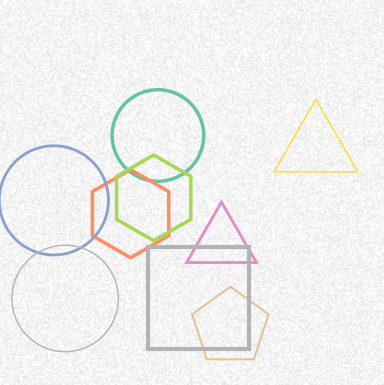[{"shape": "circle", "thickness": 2.5, "radius": 0.59, "center": [0.41, 0.648]}, {"shape": "hexagon", "thickness": 2.5, "radius": 0.57, "center": [0.339, 0.445]}, {"shape": "circle", "thickness": 2, "radius": 0.71, "center": [0.14, 0.48]}, {"shape": "triangle", "thickness": 2, "radius": 0.52, "center": [0.575, 0.37]}, {"shape": "hexagon", "thickness": 2.5, "radius": 0.56, "center": [0.399, 0.486]}, {"shape": "triangle", "thickness": 1, "radius": 0.63, "center": [0.82, 0.616]}, {"shape": "pentagon", "thickness": 1.5, "radius": 0.52, "center": [0.598, 0.151]}, {"shape": "square", "thickness": 3, "radius": 0.66, "center": [0.516, 0.226]}, {"shape": "circle", "thickness": 1, "radius": 0.69, "center": [0.169, 0.225]}]